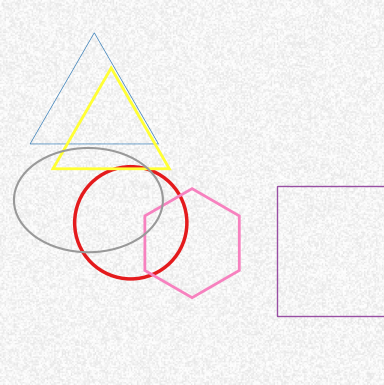[{"shape": "circle", "thickness": 2.5, "radius": 0.73, "center": [0.34, 0.421]}, {"shape": "triangle", "thickness": 0.5, "radius": 0.96, "center": [0.245, 0.722]}, {"shape": "square", "thickness": 1, "radius": 0.84, "center": [0.887, 0.348]}, {"shape": "triangle", "thickness": 2, "radius": 0.87, "center": [0.289, 0.649]}, {"shape": "hexagon", "thickness": 2, "radius": 0.71, "center": [0.499, 0.368]}, {"shape": "oval", "thickness": 1.5, "radius": 0.97, "center": [0.23, 0.48]}]